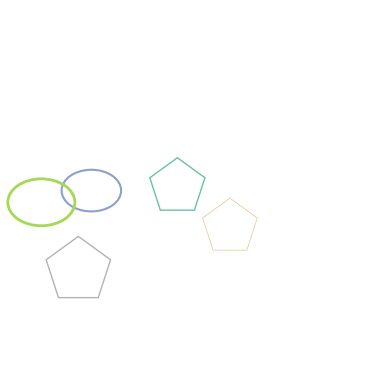[{"shape": "pentagon", "thickness": 1, "radius": 0.38, "center": [0.461, 0.515]}, {"shape": "oval", "thickness": 1.5, "radius": 0.39, "center": [0.237, 0.505]}, {"shape": "oval", "thickness": 2, "radius": 0.44, "center": [0.107, 0.475]}, {"shape": "pentagon", "thickness": 0.5, "radius": 0.37, "center": [0.597, 0.411]}, {"shape": "pentagon", "thickness": 1, "radius": 0.44, "center": [0.204, 0.298]}]